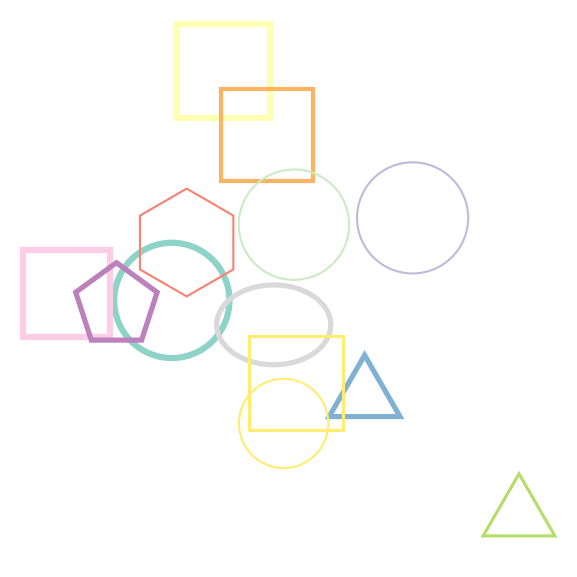[{"shape": "circle", "thickness": 3, "radius": 0.5, "center": [0.298, 0.479]}, {"shape": "square", "thickness": 3, "radius": 0.41, "center": [0.387, 0.877]}, {"shape": "circle", "thickness": 1, "radius": 0.48, "center": [0.714, 0.622]}, {"shape": "hexagon", "thickness": 1, "radius": 0.47, "center": [0.323, 0.579]}, {"shape": "triangle", "thickness": 2.5, "radius": 0.35, "center": [0.631, 0.313]}, {"shape": "square", "thickness": 2, "radius": 0.4, "center": [0.463, 0.765]}, {"shape": "triangle", "thickness": 1.5, "radius": 0.36, "center": [0.899, 0.107]}, {"shape": "square", "thickness": 3, "radius": 0.38, "center": [0.115, 0.491]}, {"shape": "oval", "thickness": 2.5, "radius": 0.49, "center": [0.474, 0.437]}, {"shape": "pentagon", "thickness": 2.5, "radius": 0.37, "center": [0.202, 0.47]}, {"shape": "circle", "thickness": 1, "radius": 0.48, "center": [0.509, 0.61]}, {"shape": "circle", "thickness": 1, "radius": 0.39, "center": [0.491, 0.266]}, {"shape": "square", "thickness": 1.5, "radius": 0.41, "center": [0.513, 0.336]}]